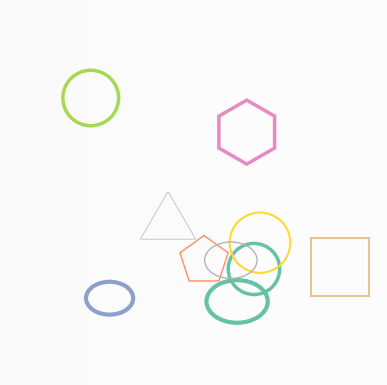[{"shape": "circle", "thickness": 2.5, "radius": 0.33, "center": [0.655, 0.301]}, {"shape": "oval", "thickness": 3, "radius": 0.4, "center": [0.612, 0.217]}, {"shape": "pentagon", "thickness": 1, "radius": 0.33, "center": [0.527, 0.323]}, {"shape": "oval", "thickness": 3, "radius": 0.3, "center": [0.283, 0.225]}, {"shape": "hexagon", "thickness": 2.5, "radius": 0.42, "center": [0.637, 0.657]}, {"shape": "circle", "thickness": 2.5, "radius": 0.36, "center": [0.234, 0.745]}, {"shape": "circle", "thickness": 1.5, "radius": 0.39, "center": [0.671, 0.37]}, {"shape": "square", "thickness": 1.5, "radius": 0.37, "center": [0.878, 0.306]}, {"shape": "oval", "thickness": 1, "radius": 0.34, "center": [0.596, 0.324]}, {"shape": "triangle", "thickness": 0.5, "radius": 0.41, "center": [0.434, 0.42]}]